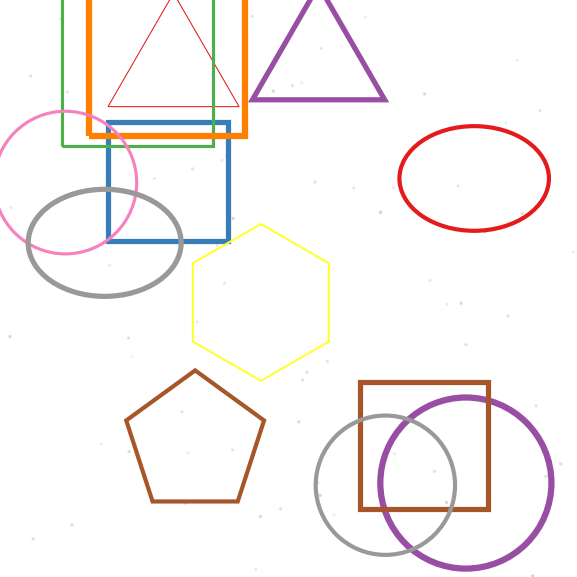[{"shape": "triangle", "thickness": 0.5, "radius": 0.66, "center": [0.301, 0.88]}, {"shape": "oval", "thickness": 2, "radius": 0.65, "center": [0.821, 0.69]}, {"shape": "square", "thickness": 2.5, "radius": 0.52, "center": [0.291, 0.685]}, {"shape": "square", "thickness": 1.5, "radius": 0.66, "center": [0.238, 0.877]}, {"shape": "triangle", "thickness": 2.5, "radius": 0.66, "center": [0.552, 0.892]}, {"shape": "circle", "thickness": 3, "radius": 0.74, "center": [0.807, 0.163]}, {"shape": "square", "thickness": 3, "radius": 0.68, "center": [0.289, 0.898]}, {"shape": "hexagon", "thickness": 1, "radius": 0.68, "center": [0.452, 0.475]}, {"shape": "square", "thickness": 2.5, "radius": 0.55, "center": [0.734, 0.228]}, {"shape": "pentagon", "thickness": 2, "radius": 0.63, "center": [0.338, 0.232]}, {"shape": "circle", "thickness": 1.5, "radius": 0.62, "center": [0.113, 0.683]}, {"shape": "oval", "thickness": 2.5, "radius": 0.66, "center": [0.181, 0.579]}, {"shape": "circle", "thickness": 2, "radius": 0.6, "center": [0.667, 0.159]}]